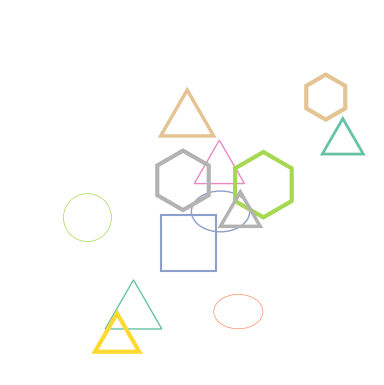[{"shape": "triangle", "thickness": 2, "radius": 0.31, "center": [0.89, 0.631]}, {"shape": "triangle", "thickness": 1, "radius": 0.42, "center": [0.347, 0.188]}, {"shape": "oval", "thickness": 0.5, "radius": 0.32, "center": [0.619, 0.191]}, {"shape": "oval", "thickness": 1, "radius": 0.38, "center": [0.573, 0.451]}, {"shape": "square", "thickness": 1.5, "radius": 0.36, "center": [0.49, 0.369]}, {"shape": "triangle", "thickness": 1, "radius": 0.38, "center": [0.57, 0.561]}, {"shape": "circle", "thickness": 0.5, "radius": 0.31, "center": [0.227, 0.435]}, {"shape": "hexagon", "thickness": 3, "radius": 0.42, "center": [0.684, 0.52]}, {"shape": "triangle", "thickness": 3, "radius": 0.33, "center": [0.304, 0.12]}, {"shape": "triangle", "thickness": 2.5, "radius": 0.4, "center": [0.486, 0.687]}, {"shape": "hexagon", "thickness": 3, "radius": 0.29, "center": [0.846, 0.748]}, {"shape": "triangle", "thickness": 2.5, "radius": 0.3, "center": [0.624, 0.442]}, {"shape": "hexagon", "thickness": 3, "radius": 0.39, "center": [0.475, 0.532]}]